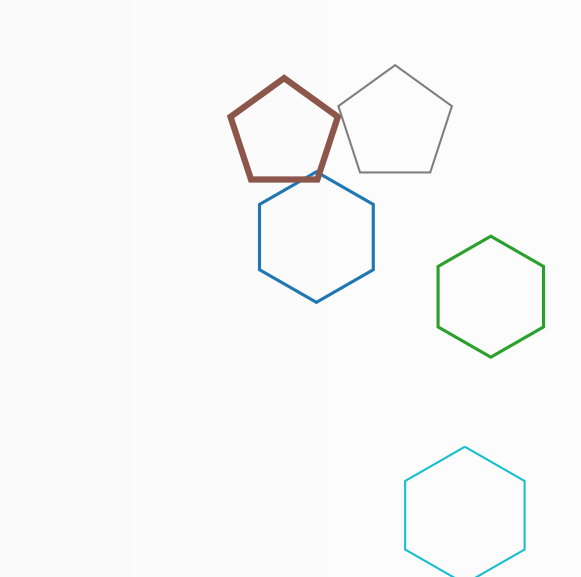[{"shape": "hexagon", "thickness": 1.5, "radius": 0.57, "center": [0.544, 0.589]}, {"shape": "hexagon", "thickness": 1.5, "radius": 0.52, "center": [0.844, 0.485]}, {"shape": "pentagon", "thickness": 3, "radius": 0.49, "center": [0.489, 0.767]}, {"shape": "pentagon", "thickness": 1, "radius": 0.51, "center": [0.68, 0.784]}, {"shape": "hexagon", "thickness": 1, "radius": 0.59, "center": [0.8, 0.107]}]